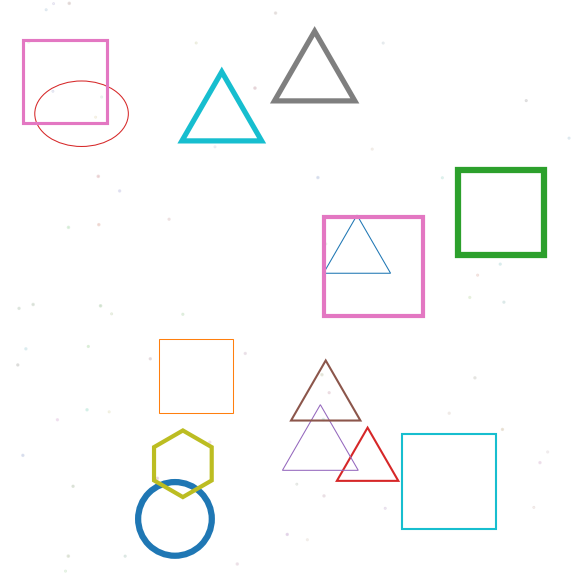[{"shape": "triangle", "thickness": 0.5, "radius": 0.34, "center": [0.618, 0.56]}, {"shape": "circle", "thickness": 3, "radius": 0.32, "center": [0.303, 0.101]}, {"shape": "square", "thickness": 0.5, "radius": 0.32, "center": [0.34, 0.348]}, {"shape": "square", "thickness": 3, "radius": 0.37, "center": [0.867, 0.632]}, {"shape": "triangle", "thickness": 1, "radius": 0.31, "center": [0.637, 0.197]}, {"shape": "oval", "thickness": 0.5, "radius": 0.41, "center": [0.141, 0.802]}, {"shape": "triangle", "thickness": 0.5, "radius": 0.38, "center": [0.555, 0.223]}, {"shape": "triangle", "thickness": 1, "radius": 0.35, "center": [0.564, 0.306]}, {"shape": "square", "thickness": 1.5, "radius": 0.36, "center": [0.112, 0.858]}, {"shape": "square", "thickness": 2, "radius": 0.43, "center": [0.647, 0.538]}, {"shape": "triangle", "thickness": 2.5, "radius": 0.4, "center": [0.545, 0.865]}, {"shape": "hexagon", "thickness": 2, "radius": 0.29, "center": [0.317, 0.196]}, {"shape": "square", "thickness": 1, "radius": 0.41, "center": [0.778, 0.165]}, {"shape": "triangle", "thickness": 2.5, "radius": 0.4, "center": [0.384, 0.795]}]